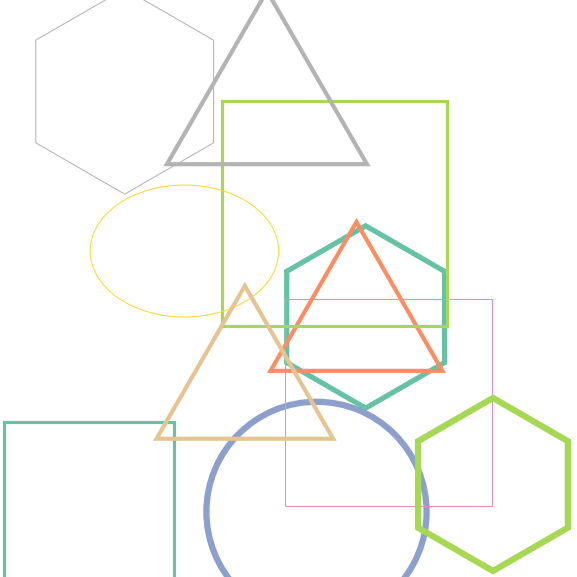[{"shape": "hexagon", "thickness": 2.5, "radius": 0.79, "center": [0.633, 0.45]}, {"shape": "square", "thickness": 1.5, "radius": 0.74, "center": [0.155, 0.121]}, {"shape": "triangle", "thickness": 2, "radius": 0.86, "center": [0.617, 0.443]}, {"shape": "circle", "thickness": 3, "radius": 0.95, "center": [0.548, 0.113]}, {"shape": "square", "thickness": 0.5, "radius": 0.9, "center": [0.673, 0.302]}, {"shape": "hexagon", "thickness": 3, "radius": 0.75, "center": [0.854, 0.16]}, {"shape": "square", "thickness": 1.5, "radius": 0.97, "center": [0.579, 0.629]}, {"shape": "oval", "thickness": 0.5, "radius": 0.82, "center": [0.319, 0.564]}, {"shape": "triangle", "thickness": 2, "radius": 0.88, "center": [0.424, 0.328]}, {"shape": "hexagon", "thickness": 0.5, "radius": 0.89, "center": [0.216, 0.841]}, {"shape": "triangle", "thickness": 2, "radius": 1.0, "center": [0.462, 0.815]}]